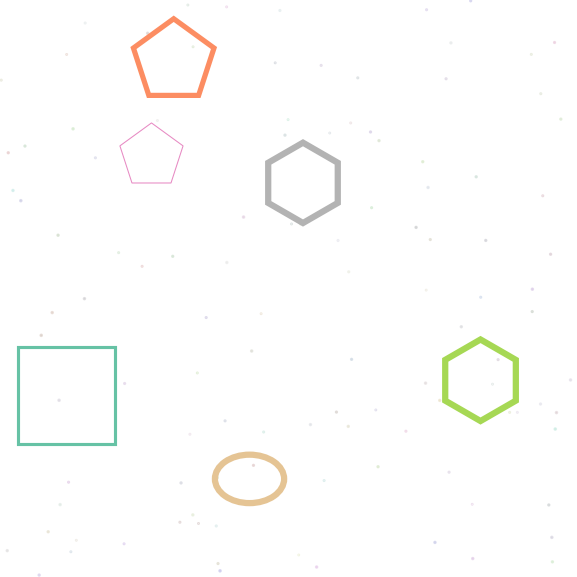[{"shape": "square", "thickness": 1.5, "radius": 0.42, "center": [0.114, 0.314]}, {"shape": "pentagon", "thickness": 2.5, "radius": 0.37, "center": [0.301, 0.893]}, {"shape": "pentagon", "thickness": 0.5, "radius": 0.29, "center": [0.262, 0.729]}, {"shape": "hexagon", "thickness": 3, "radius": 0.35, "center": [0.832, 0.341]}, {"shape": "oval", "thickness": 3, "radius": 0.3, "center": [0.432, 0.17]}, {"shape": "hexagon", "thickness": 3, "radius": 0.35, "center": [0.525, 0.683]}]